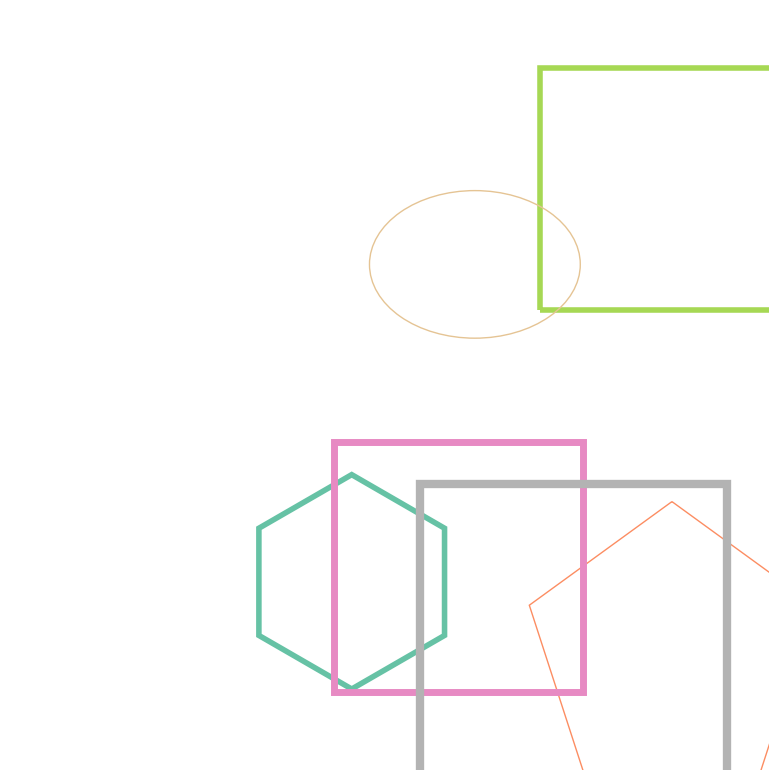[{"shape": "hexagon", "thickness": 2, "radius": 0.7, "center": [0.457, 0.244]}, {"shape": "pentagon", "thickness": 0.5, "radius": 0.97, "center": [0.873, 0.154]}, {"shape": "square", "thickness": 2.5, "radius": 0.81, "center": [0.595, 0.264]}, {"shape": "square", "thickness": 2, "radius": 0.78, "center": [0.859, 0.755]}, {"shape": "oval", "thickness": 0.5, "radius": 0.68, "center": [0.617, 0.657]}, {"shape": "square", "thickness": 3, "radius": 1.0, "center": [0.745, 0.172]}]